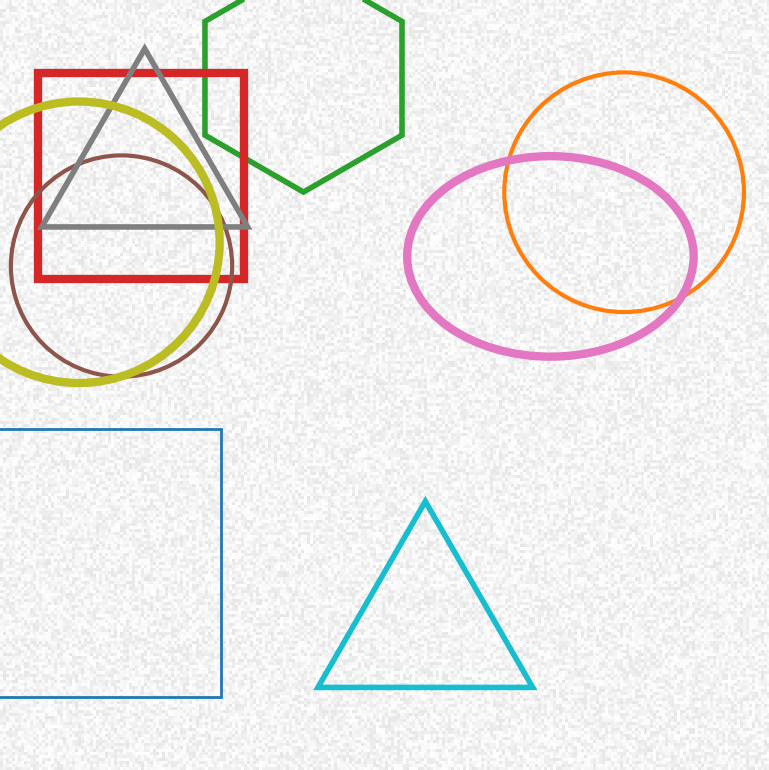[{"shape": "square", "thickness": 1, "radius": 0.87, "center": [0.113, 0.269]}, {"shape": "circle", "thickness": 1.5, "radius": 0.78, "center": [0.811, 0.75]}, {"shape": "hexagon", "thickness": 2, "radius": 0.74, "center": [0.394, 0.898]}, {"shape": "square", "thickness": 3, "radius": 0.67, "center": [0.183, 0.771]}, {"shape": "circle", "thickness": 1.5, "radius": 0.72, "center": [0.158, 0.654]}, {"shape": "oval", "thickness": 3, "radius": 0.93, "center": [0.715, 0.667]}, {"shape": "triangle", "thickness": 2, "radius": 0.77, "center": [0.188, 0.782]}, {"shape": "circle", "thickness": 3, "radius": 0.91, "center": [0.102, 0.685]}, {"shape": "triangle", "thickness": 2, "radius": 0.81, "center": [0.552, 0.188]}]